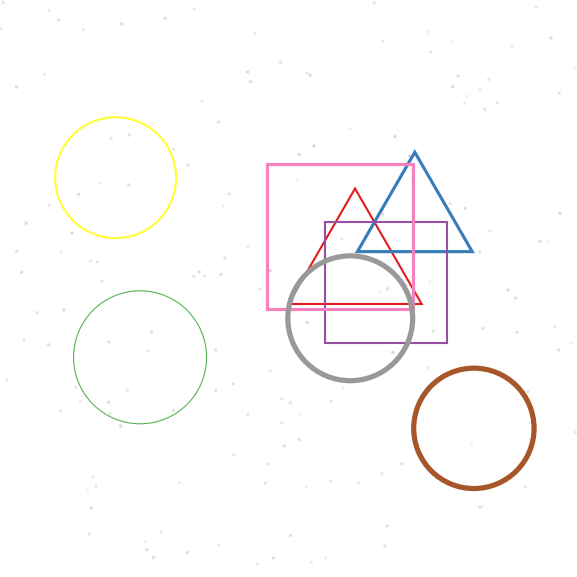[{"shape": "triangle", "thickness": 1, "radius": 0.67, "center": [0.615, 0.539]}, {"shape": "triangle", "thickness": 1.5, "radius": 0.57, "center": [0.718, 0.621]}, {"shape": "circle", "thickness": 0.5, "radius": 0.58, "center": [0.243, 0.38]}, {"shape": "square", "thickness": 1, "radius": 0.53, "center": [0.669, 0.51]}, {"shape": "circle", "thickness": 1, "radius": 0.52, "center": [0.2, 0.691]}, {"shape": "circle", "thickness": 2.5, "radius": 0.52, "center": [0.821, 0.257]}, {"shape": "square", "thickness": 1.5, "radius": 0.63, "center": [0.589, 0.59]}, {"shape": "circle", "thickness": 2.5, "radius": 0.54, "center": [0.607, 0.448]}]